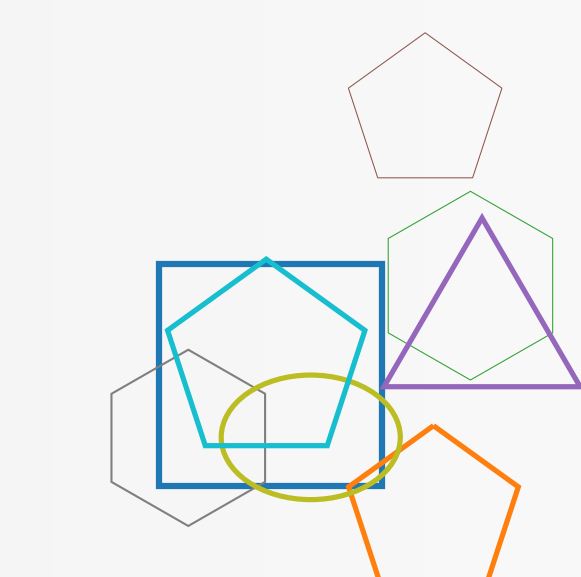[{"shape": "square", "thickness": 3, "radius": 0.96, "center": [0.465, 0.35]}, {"shape": "pentagon", "thickness": 2.5, "radius": 0.77, "center": [0.746, 0.109]}, {"shape": "hexagon", "thickness": 0.5, "radius": 0.82, "center": [0.809, 0.504]}, {"shape": "triangle", "thickness": 2.5, "radius": 0.97, "center": [0.829, 0.427]}, {"shape": "pentagon", "thickness": 0.5, "radius": 0.69, "center": [0.731, 0.804]}, {"shape": "hexagon", "thickness": 1, "radius": 0.76, "center": [0.324, 0.241]}, {"shape": "oval", "thickness": 2.5, "radius": 0.77, "center": [0.535, 0.242]}, {"shape": "pentagon", "thickness": 2.5, "radius": 0.89, "center": [0.458, 0.372]}]